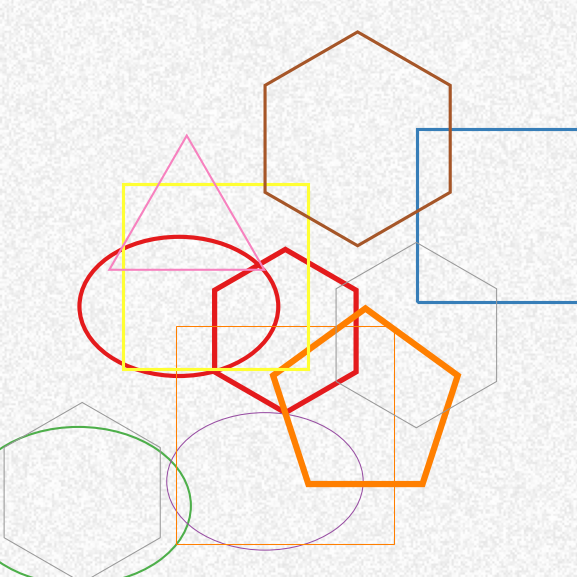[{"shape": "oval", "thickness": 2, "radius": 0.86, "center": [0.31, 0.469]}, {"shape": "hexagon", "thickness": 2.5, "radius": 0.71, "center": [0.494, 0.426]}, {"shape": "square", "thickness": 1.5, "radius": 0.75, "center": [0.872, 0.626]}, {"shape": "oval", "thickness": 1, "radius": 0.97, "center": [0.136, 0.123]}, {"shape": "oval", "thickness": 0.5, "radius": 0.85, "center": [0.459, 0.166]}, {"shape": "square", "thickness": 0.5, "radius": 0.94, "center": [0.494, 0.246]}, {"shape": "pentagon", "thickness": 3, "radius": 0.84, "center": [0.633, 0.297]}, {"shape": "square", "thickness": 1.5, "radius": 0.8, "center": [0.373, 0.52]}, {"shape": "hexagon", "thickness": 1.5, "radius": 0.93, "center": [0.619, 0.759]}, {"shape": "triangle", "thickness": 1, "radius": 0.77, "center": [0.323, 0.609]}, {"shape": "hexagon", "thickness": 0.5, "radius": 0.8, "center": [0.721, 0.419]}, {"shape": "hexagon", "thickness": 0.5, "radius": 0.78, "center": [0.142, 0.146]}]